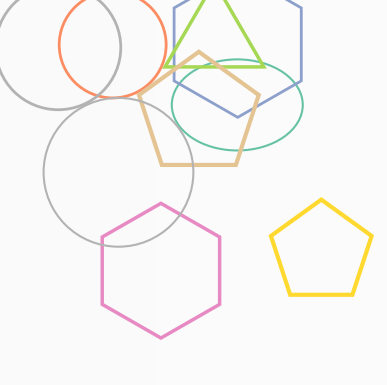[{"shape": "oval", "thickness": 1.5, "radius": 0.84, "center": [0.612, 0.727]}, {"shape": "circle", "thickness": 2, "radius": 0.69, "center": [0.291, 0.884]}, {"shape": "hexagon", "thickness": 2, "radius": 0.95, "center": [0.613, 0.885]}, {"shape": "hexagon", "thickness": 2.5, "radius": 0.87, "center": [0.415, 0.297]}, {"shape": "triangle", "thickness": 2.5, "radius": 0.74, "center": [0.553, 0.9]}, {"shape": "pentagon", "thickness": 3, "radius": 0.68, "center": [0.829, 0.345]}, {"shape": "pentagon", "thickness": 3, "radius": 0.81, "center": [0.513, 0.703]}, {"shape": "circle", "thickness": 1.5, "radius": 0.97, "center": [0.306, 0.552]}, {"shape": "circle", "thickness": 2, "radius": 0.81, "center": [0.15, 0.877]}]